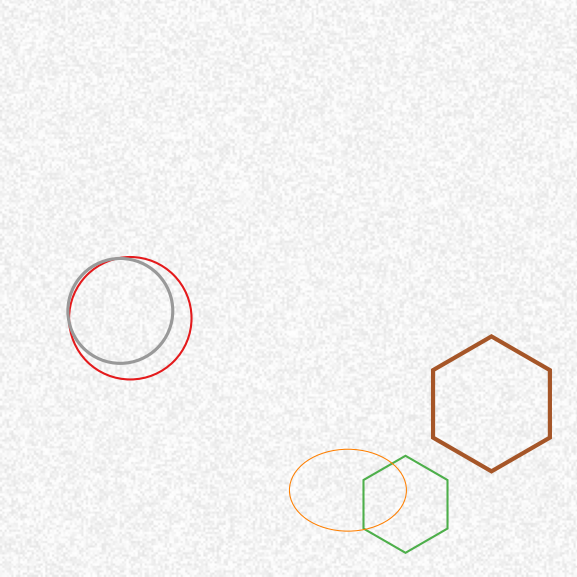[{"shape": "circle", "thickness": 1, "radius": 0.53, "center": [0.226, 0.448]}, {"shape": "hexagon", "thickness": 1, "radius": 0.42, "center": [0.702, 0.126]}, {"shape": "oval", "thickness": 0.5, "radius": 0.51, "center": [0.602, 0.15]}, {"shape": "hexagon", "thickness": 2, "radius": 0.58, "center": [0.851, 0.3]}, {"shape": "circle", "thickness": 1.5, "radius": 0.45, "center": [0.208, 0.461]}]